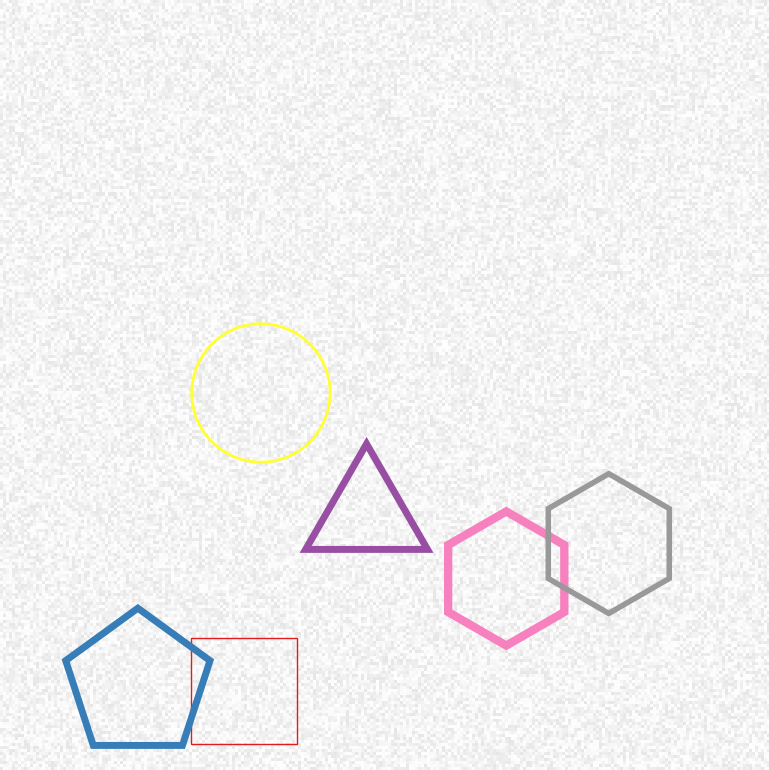[{"shape": "square", "thickness": 0.5, "radius": 0.34, "center": [0.317, 0.103]}, {"shape": "pentagon", "thickness": 2.5, "radius": 0.49, "center": [0.179, 0.112]}, {"shape": "triangle", "thickness": 2.5, "radius": 0.46, "center": [0.476, 0.332]}, {"shape": "circle", "thickness": 1, "radius": 0.45, "center": [0.339, 0.49]}, {"shape": "hexagon", "thickness": 3, "radius": 0.44, "center": [0.657, 0.249]}, {"shape": "hexagon", "thickness": 2, "radius": 0.45, "center": [0.791, 0.294]}]